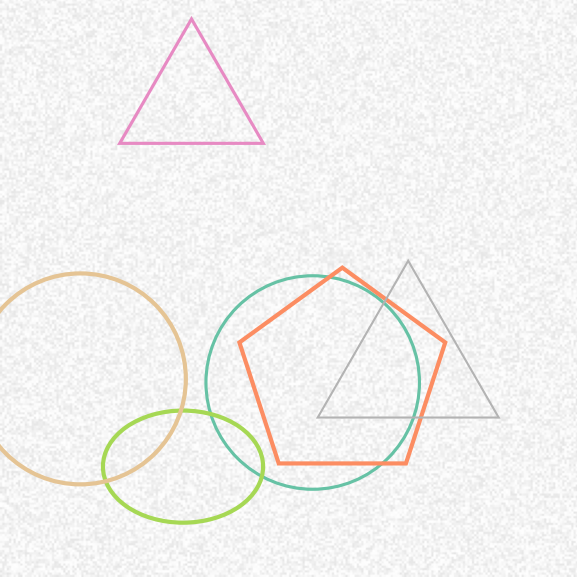[{"shape": "circle", "thickness": 1.5, "radius": 0.92, "center": [0.541, 0.337]}, {"shape": "pentagon", "thickness": 2, "radius": 0.94, "center": [0.593, 0.348]}, {"shape": "triangle", "thickness": 1.5, "radius": 0.72, "center": [0.332, 0.823]}, {"shape": "oval", "thickness": 2, "radius": 0.69, "center": [0.317, 0.191]}, {"shape": "circle", "thickness": 2, "radius": 0.91, "center": [0.139, 0.343]}, {"shape": "triangle", "thickness": 1, "radius": 0.9, "center": [0.707, 0.367]}]